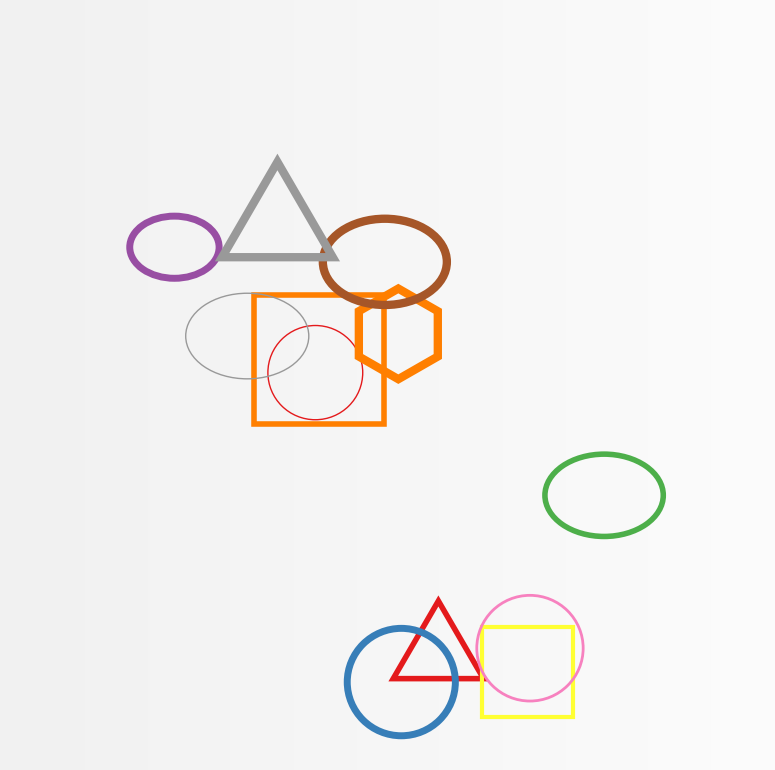[{"shape": "circle", "thickness": 0.5, "radius": 0.31, "center": [0.407, 0.516]}, {"shape": "triangle", "thickness": 2, "radius": 0.34, "center": [0.566, 0.152]}, {"shape": "circle", "thickness": 2.5, "radius": 0.35, "center": [0.518, 0.114]}, {"shape": "oval", "thickness": 2, "radius": 0.38, "center": [0.779, 0.357]}, {"shape": "oval", "thickness": 2.5, "radius": 0.29, "center": [0.225, 0.679]}, {"shape": "square", "thickness": 2, "radius": 0.42, "center": [0.411, 0.533]}, {"shape": "hexagon", "thickness": 3, "radius": 0.29, "center": [0.514, 0.566]}, {"shape": "square", "thickness": 1.5, "radius": 0.29, "center": [0.681, 0.128]}, {"shape": "oval", "thickness": 3, "radius": 0.4, "center": [0.497, 0.66]}, {"shape": "circle", "thickness": 1, "radius": 0.34, "center": [0.684, 0.158]}, {"shape": "triangle", "thickness": 3, "radius": 0.41, "center": [0.358, 0.707]}, {"shape": "oval", "thickness": 0.5, "radius": 0.4, "center": [0.319, 0.564]}]